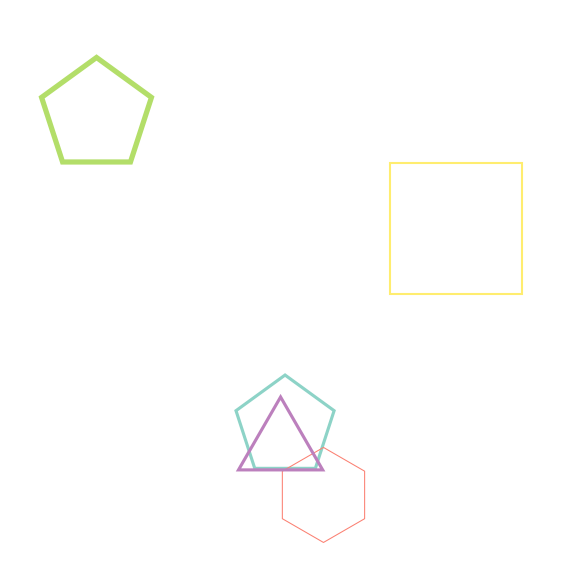[{"shape": "pentagon", "thickness": 1.5, "radius": 0.45, "center": [0.494, 0.26]}, {"shape": "hexagon", "thickness": 0.5, "radius": 0.41, "center": [0.56, 0.142]}, {"shape": "pentagon", "thickness": 2.5, "radius": 0.5, "center": [0.167, 0.8]}, {"shape": "triangle", "thickness": 1.5, "radius": 0.42, "center": [0.486, 0.228]}, {"shape": "square", "thickness": 1, "radius": 0.57, "center": [0.79, 0.603]}]